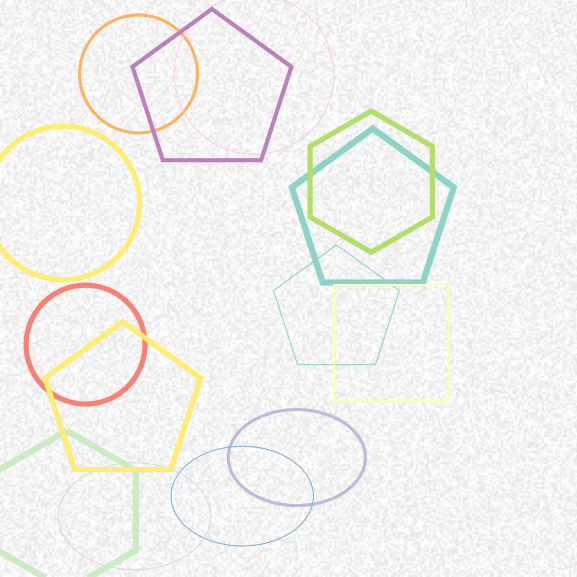[{"shape": "pentagon", "thickness": 0.5, "radius": 0.57, "center": [0.583, 0.46]}, {"shape": "pentagon", "thickness": 3, "radius": 0.74, "center": [0.646, 0.629]}, {"shape": "square", "thickness": 1, "radius": 0.5, "center": [0.678, 0.406]}, {"shape": "oval", "thickness": 1.5, "radius": 0.59, "center": [0.514, 0.207]}, {"shape": "circle", "thickness": 2.5, "radius": 0.51, "center": [0.148, 0.402]}, {"shape": "oval", "thickness": 0.5, "radius": 0.62, "center": [0.419, 0.14]}, {"shape": "circle", "thickness": 1.5, "radius": 0.51, "center": [0.24, 0.871]}, {"shape": "hexagon", "thickness": 2.5, "radius": 0.61, "center": [0.643, 0.685]}, {"shape": "circle", "thickness": 0.5, "radius": 0.69, "center": [0.44, 0.87]}, {"shape": "oval", "thickness": 0.5, "radius": 0.66, "center": [0.233, 0.105]}, {"shape": "pentagon", "thickness": 2, "radius": 0.72, "center": [0.367, 0.839]}, {"shape": "hexagon", "thickness": 3, "radius": 0.69, "center": [0.116, 0.115]}, {"shape": "pentagon", "thickness": 2.5, "radius": 0.71, "center": [0.213, 0.301]}, {"shape": "circle", "thickness": 2.5, "radius": 0.66, "center": [0.109, 0.648]}]